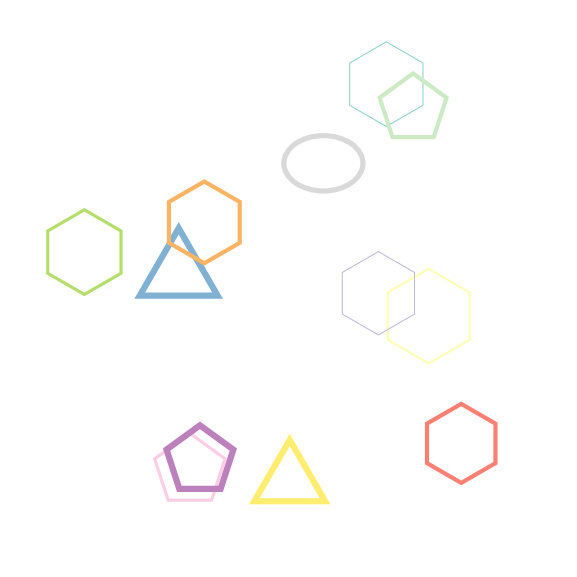[{"shape": "hexagon", "thickness": 0.5, "radius": 0.37, "center": [0.669, 0.853]}, {"shape": "hexagon", "thickness": 1, "radius": 0.41, "center": [0.742, 0.452]}, {"shape": "hexagon", "thickness": 0.5, "radius": 0.36, "center": [0.655, 0.491]}, {"shape": "hexagon", "thickness": 2, "radius": 0.34, "center": [0.799, 0.231]}, {"shape": "triangle", "thickness": 3, "radius": 0.39, "center": [0.309, 0.526]}, {"shape": "hexagon", "thickness": 2, "radius": 0.35, "center": [0.354, 0.614]}, {"shape": "hexagon", "thickness": 1.5, "radius": 0.37, "center": [0.146, 0.563]}, {"shape": "pentagon", "thickness": 1.5, "radius": 0.32, "center": [0.329, 0.185]}, {"shape": "oval", "thickness": 2.5, "radius": 0.34, "center": [0.56, 0.716]}, {"shape": "pentagon", "thickness": 3, "radius": 0.3, "center": [0.346, 0.202]}, {"shape": "pentagon", "thickness": 2, "radius": 0.3, "center": [0.715, 0.811]}, {"shape": "triangle", "thickness": 3, "radius": 0.35, "center": [0.502, 0.167]}]